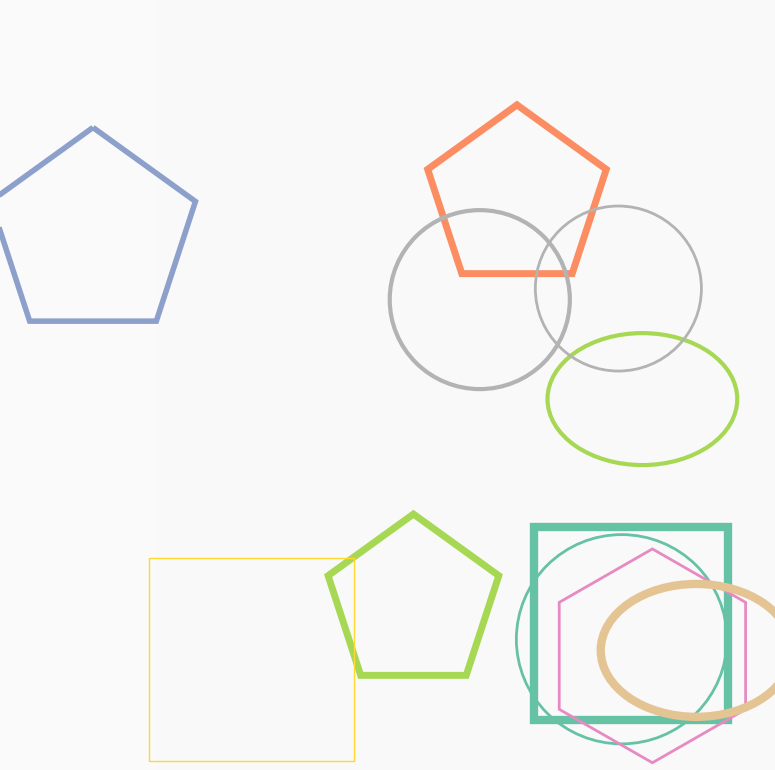[{"shape": "circle", "thickness": 1, "radius": 0.68, "center": [0.802, 0.17]}, {"shape": "square", "thickness": 3, "radius": 0.63, "center": [0.814, 0.191]}, {"shape": "pentagon", "thickness": 2.5, "radius": 0.61, "center": [0.667, 0.743]}, {"shape": "pentagon", "thickness": 2, "radius": 0.7, "center": [0.12, 0.695]}, {"shape": "hexagon", "thickness": 1, "radius": 0.69, "center": [0.842, 0.148]}, {"shape": "pentagon", "thickness": 2.5, "radius": 0.58, "center": [0.533, 0.217]}, {"shape": "oval", "thickness": 1.5, "radius": 0.61, "center": [0.829, 0.482]}, {"shape": "square", "thickness": 0.5, "radius": 0.66, "center": [0.325, 0.144]}, {"shape": "oval", "thickness": 3, "radius": 0.62, "center": [0.898, 0.155]}, {"shape": "circle", "thickness": 1, "radius": 0.54, "center": [0.798, 0.625]}, {"shape": "circle", "thickness": 1.5, "radius": 0.58, "center": [0.619, 0.611]}]